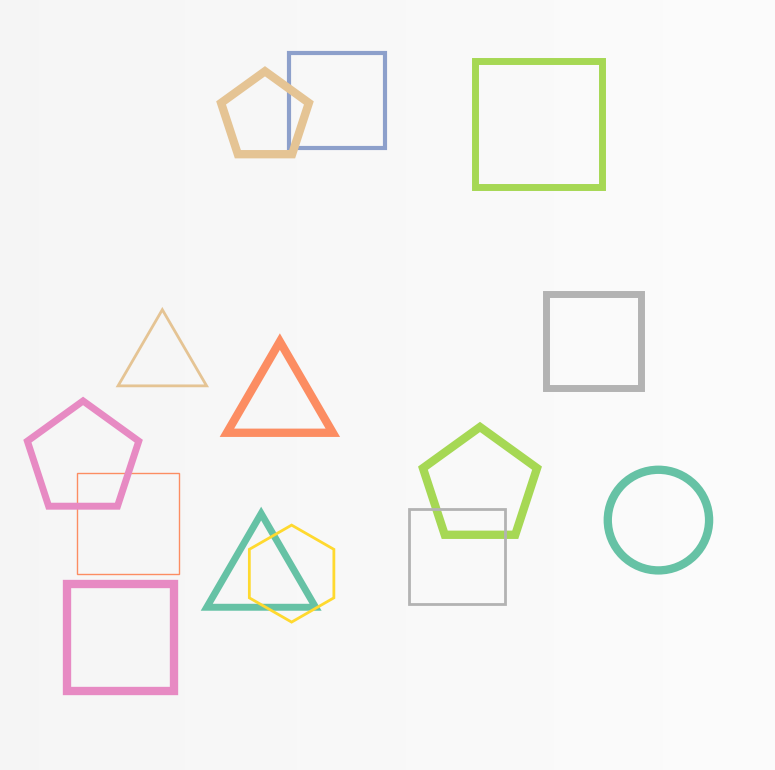[{"shape": "triangle", "thickness": 2.5, "radius": 0.41, "center": [0.337, 0.252]}, {"shape": "circle", "thickness": 3, "radius": 0.33, "center": [0.85, 0.325]}, {"shape": "square", "thickness": 0.5, "radius": 0.33, "center": [0.165, 0.32]}, {"shape": "triangle", "thickness": 3, "radius": 0.39, "center": [0.361, 0.477]}, {"shape": "square", "thickness": 1.5, "radius": 0.31, "center": [0.435, 0.869]}, {"shape": "pentagon", "thickness": 2.5, "radius": 0.38, "center": [0.107, 0.404]}, {"shape": "square", "thickness": 3, "radius": 0.35, "center": [0.156, 0.172]}, {"shape": "pentagon", "thickness": 3, "radius": 0.39, "center": [0.619, 0.368]}, {"shape": "square", "thickness": 2.5, "radius": 0.41, "center": [0.694, 0.839]}, {"shape": "hexagon", "thickness": 1, "radius": 0.31, "center": [0.376, 0.255]}, {"shape": "triangle", "thickness": 1, "radius": 0.33, "center": [0.209, 0.532]}, {"shape": "pentagon", "thickness": 3, "radius": 0.3, "center": [0.342, 0.848]}, {"shape": "square", "thickness": 1, "radius": 0.31, "center": [0.59, 0.277]}, {"shape": "square", "thickness": 2.5, "radius": 0.31, "center": [0.766, 0.557]}]